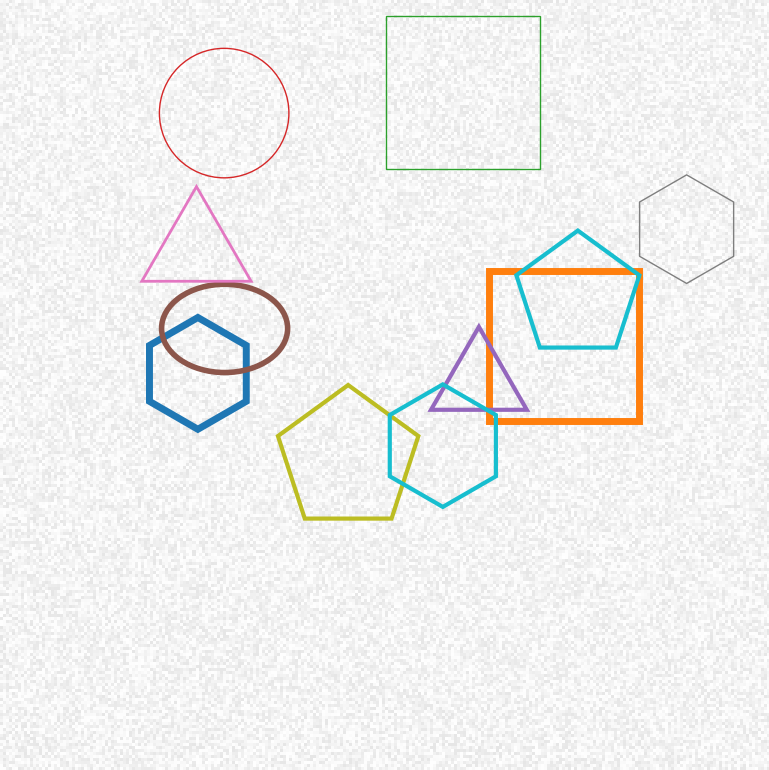[{"shape": "hexagon", "thickness": 2.5, "radius": 0.36, "center": [0.257, 0.515]}, {"shape": "square", "thickness": 2.5, "radius": 0.49, "center": [0.733, 0.551]}, {"shape": "square", "thickness": 0.5, "radius": 0.5, "center": [0.602, 0.88]}, {"shape": "circle", "thickness": 0.5, "radius": 0.42, "center": [0.291, 0.853]}, {"shape": "triangle", "thickness": 1.5, "radius": 0.36, "center": [0.622, 0.504]}, {"shape": "oval", "thickness": 2, "radius": 0.41, "center": [0.292, 0.573]}, {"shape": "triangle", "thickness": 1, "radius": 0.41, "center": [0.255, 0.676]}, {"shape": "hexagon", "thickness": 0.5, "radius": 0.35, "center": [0.892, 0.702]}, {"shape": "pentagon", "thickness": 1.5, "radius": 0.48, "center": [0.452, 0.404]}, {"shape": "pentagon", "thickness": 1.5, "radius": 0.42, "center": [0.75, 0.617]}, {"shape": "hexagon", "thickness": 1.5, "radius": 0.4, "center": [0.575, 0.421]}]